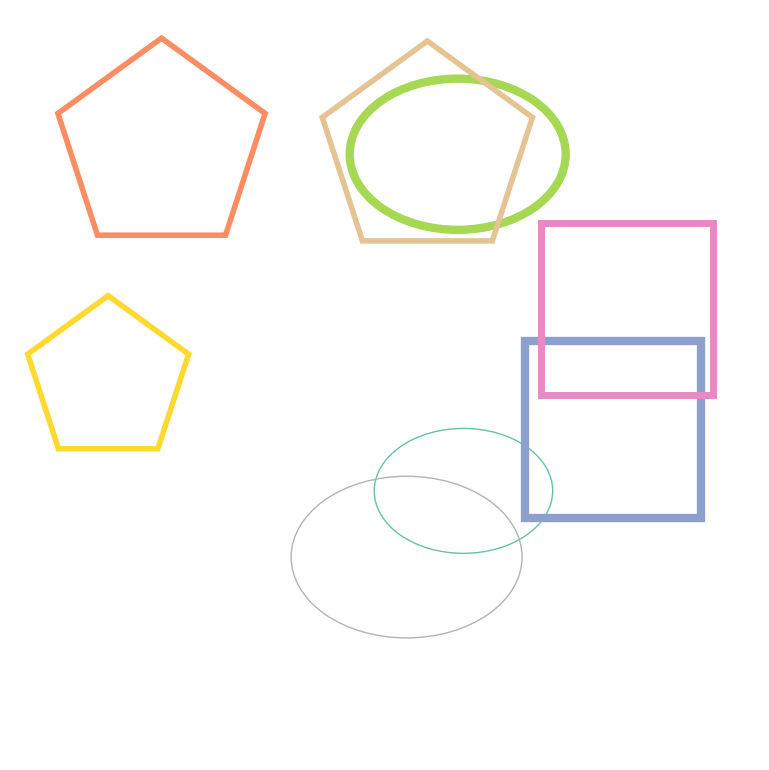[{"shape": "oval", "thickness": 0.5, "radius": 0.58, "center": [0.602, 0.362]}, {"shape": "pentagon", "thickness": 2, "radius": 0.71, "center": [0.21, 0.809]}, {"shape": "square", "thickness": 3, "radius": 0.57, "center": [0.796, 0.442]}, {"shape": "square", "thickness": 2.5, "radius": 0.56, "center": [0.814, 0.599]}, {"shape": "oval", "thickness": 3, "radius": 0.7, "center": [0.594, 0.8]}, {"shape": "pentagon", "thickness": 2, "radius": 0.55, "center": [0.14, 0.506]}, {"shape": "pentagon", "thickness": 2, "radius": 0.72, "center": [0.555, 0.803]}, {"shape": "oval", "thickness": 0.5, "radius": 0.75, "center": [0.528, 0.277]}]